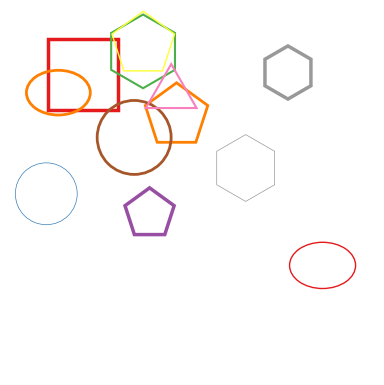[{"shape": "square", "thickness": 2.5, "radius": 0.46, "center": [0.216, 0.807]}, {"shape": "oval", "thickness": 1, "radius": 0.43, "center": [0.838, 0.311]}, {"shape": "circle", "thickness": 0.5, "radius": 0.4, "center": [0.12, 0.497]}, {"shape": "hexagon", "thickness": 1.5, "radius": 0.48, "center": [0.372, 0.867]}, {"shape": "pentagon", "thickness": 2.5, "radius": 0.34, "center": [0.389, 0.445]}, {"shape": "pentagon", "thickness": 2, "radius": 0.43, "center": [0.459, 0.7]}, {"shape": "oval", "thickness": 2, "radius": 0.41, "center": [0.152, 0.759]}, {"shape": "pentagon", "thickness": 1, "radius": 0.43, "center": [0.372, 0.885]}, {"shape": "circle", "thickness": 2, "radius": 0.48, "center": [0.348, 0.643]}, {"shape": "triangle", "thickness": 1.5, "radius": 0.38, "center": [0.445, 0.757]}, {"shape": "hexagon", "thickness": 2.5, "radius": 0.34, "center": [0.748, 0.812]}, {"shape": "hexagon", "thickness": 0.5, "radius": 0.43, "center": [0.638, 0.564]}]